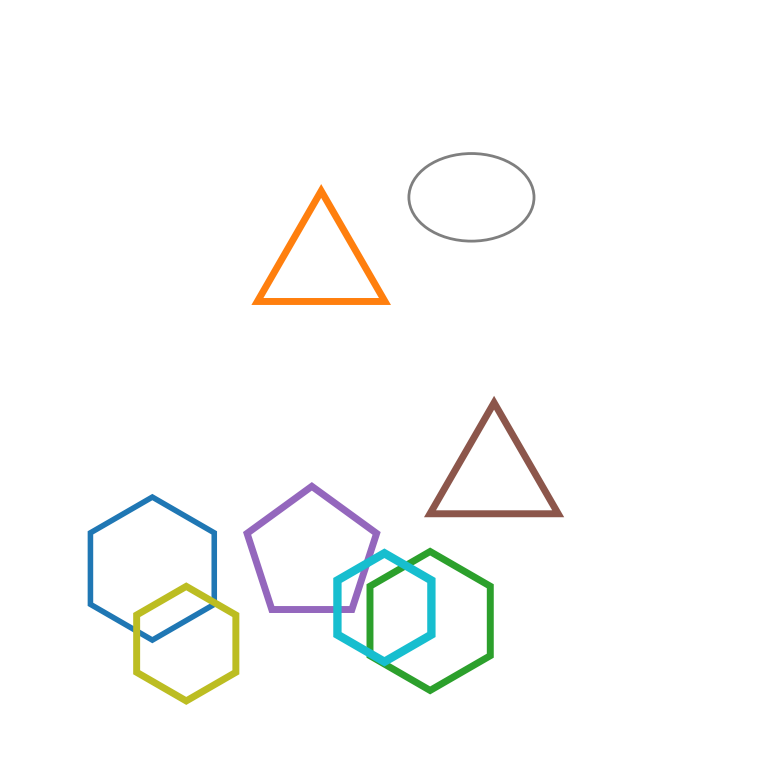[{"shape": "hexagon", "thickness": 2, "radius": 0.46, "center": [0.198, 0.262]}, {"shape": "triangle", "thickness": 2.5, "radius": 0.48, "center": [0.417, 0.656]}, {"shape": "hexagon", "thickness": 2.5, "radius": 0.45, "center": [0.559, 0.194]}, {"shape": "pentagon", "thickness": 2.5, "radius": 0.44, "center": [0.405, 0.28]}, {"shape": "triangle", "thickness": 2.5, "radius": 0.48, "center": [0.642, 0.381]}, {"shape": "oval", "thickness": 1, "radius": 0.41, "center": [0.612, 0.744]}, {"shape": "hexagon", "thickness": 2.5, "radius": 0.37, "center": [0.242, 0.164]}, {"shape": "hexagon", "thickness": 3, "radius": 0.35, "center": [0.499, 0.211]}]